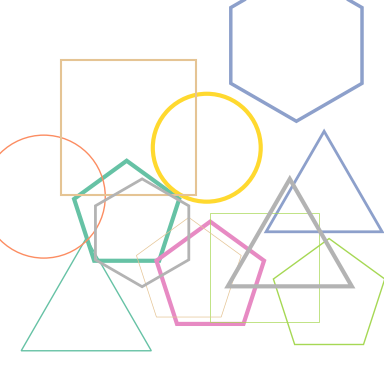[{"shape": "triangle", "thickness": 1, "radius": 0.98, "center": [0.224, 0.186]}, {"shape": "pentagon", "thickness": 3, "radius": 0.72, "center": [0.329, 0.439]}, {"shape": "circle", "thickness": 1, "radius": 0.8, "center": [0.114, 0.489]}, {"shape": "triangle", "thickness": 2, "radius": 0.87, "center": [0.842, 0.485]}, {"shape": "hexagon", "thickness": 2.5, "radius": 0.98, "center": [0.77, 0.882]}, {"shape": "pentagon", "thickness": 3, "radius": 0.73, "center": [0.546, 0.277]}, {"shape": "pentagon", "thickness": 1, "radius": 0.76, "center": [0.855, 0.228]}, {"shape": "square", "thickness": 0.5, "radius": 0.71, "center": [0.687, 0.305]}, {"shape": "circle", "thickness": 3, "radius": 0.7, "center": [0.537, 0.616]}, {"shape": "pentagon", "thickness": 0.5, "radius": 0.72, "center": [0.49, 0.292]}, {"shape": "square", "thickness": 1.5, "radius": 0.88, "center": [0.334, 0.669]}, {"shape": "triangle", "thickness": 3, "radius": 0.93, "center": [0.753, 0.349]}, {"shape": "hexagon", "thickness": 2, "radius": 0.7, "center": [0.369, 0.395]}]